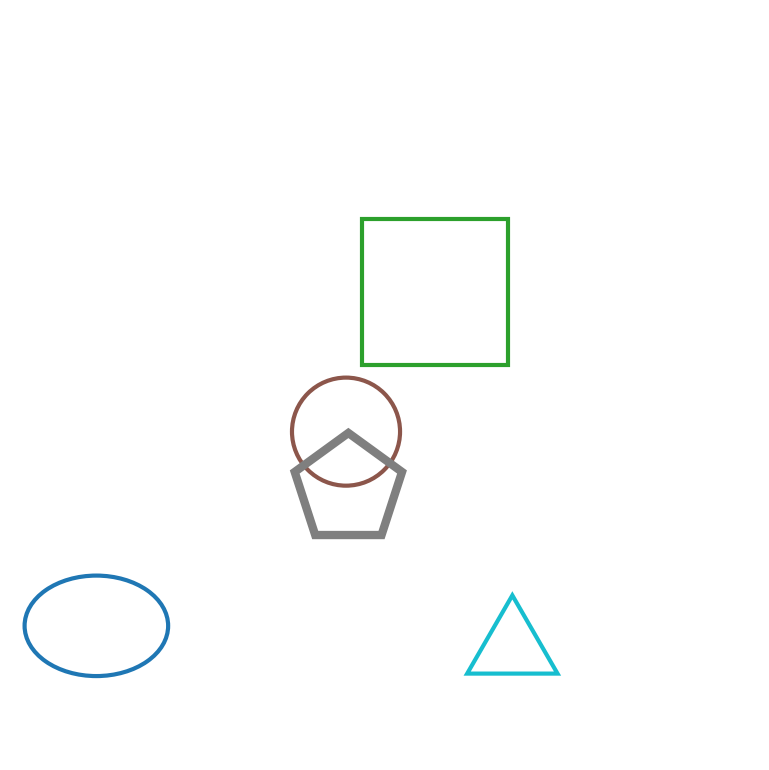[{"shape": "oval", "thickness": 1.5, "radius": 0.47, "center": [0.125, 0.187]}, {"shape": "square", "thickness": 1.5, "radius": 0.47, "center": [0.566, 0.621]}, {"shape": "circle", "thickness": 1.5, "radius": 0.35, "center": [0.449, 0.439]}, {"shape": "pentagon", "thickness": 3, "radius": 0.37, "center": [0.452, 0.364]}, {"shape": "triangle", "thickness": 1.5, "radius": 0.34, "center": [0.665, 0.159]}]